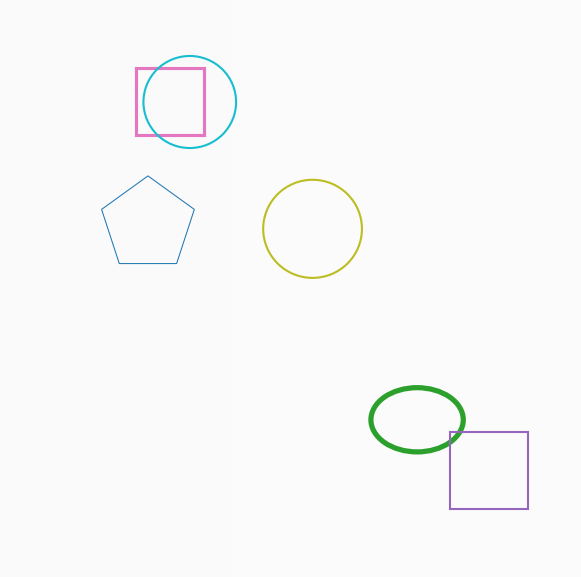[{"shape": "pentagon", "thickness": 0.5, "radius": 0.42, "center": [0.255, 0.611]}, {"shape": "oval", "thickness": 2.5, "radius": 0.4, "center": [0.718, 0.272]}, {"shape": "square", "thickness": 1, "radius": 0.33, "center": [0.841, 0.184]}, {"shape": "square", "thickness": 1.5, "radius": 0.29, "center": [0.292, 0.823]}, {"shape": "circle", "thickness": 1, "radius": 0.42, "center": [0.538, 0.603]}, {"shape": "circle", "thickness": 1, "radius": 0.4, "center": [0.326, 0.823]}]